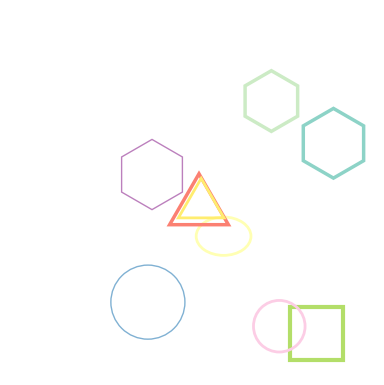[{"shape": "hexagon", "thickness": 2.5, "radius": 0.45, "center": [0.866, 0.628]}, {"shape": "oval", "thickness": 2, "radius": 0.36, "center": [0.581, 0.386]}, {"shape": "triangle", "thickness": 2.5, "radius": 0.44, "center": [0.517, 0.46]}, {"shape": "circle", "thickness": 1, "radius": 0.48, "center": [0.384, 0.215]}, {"shape": "square", "thickness": 3, "radius": 0.34, "center": [0.823, 0.134]}, {"shape": "circle", "thickness": 2, "radius": 0.33, "center": [0.725, 0.153]}, {"shape": "hexagon", "thickness": 1, "radius": 0.46, "center": [0.395, 0.547]}, {"shape": "hexagon", "thickness": 2.5, "radius": 0.39, "center": [0.705, 0.738]}, {"shape": "triangle", "thickness": 2, "radius": 0.34, "center": [0.523, 0.468]}]